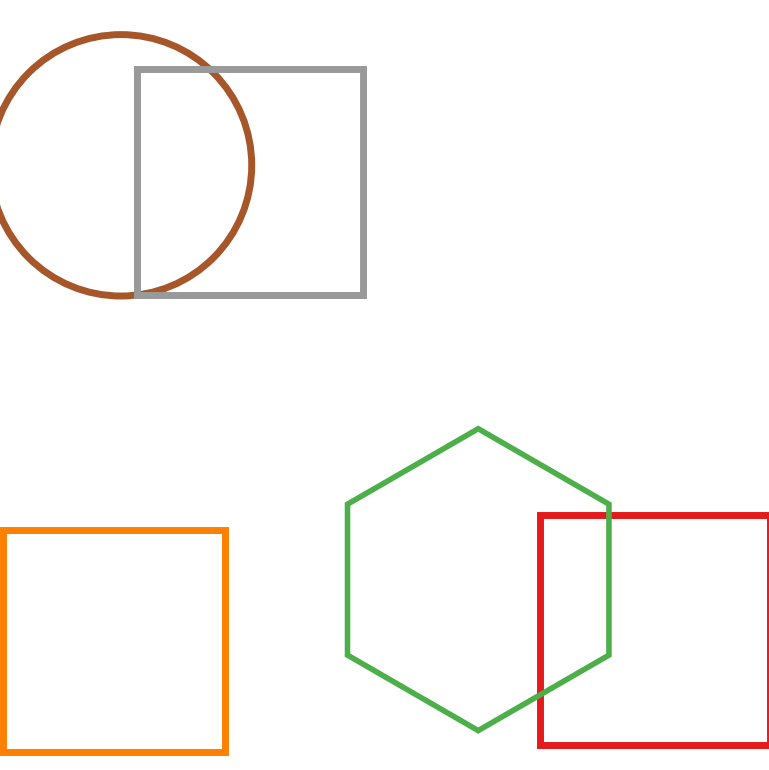[{"shape": "square", "thickness": 2.5, "radius": 0.75, "center": [0.85, 0.182]}, {"shape": "hexagon", "thickness": 2, "radius": 0.98, "center": [0.621, 0.247]}, {"shape": "square", "thickness": 2.5, "radius": 0.72, "center": [0.148, 0.168]}, {"shape": "circle", "thickness": 2.5, "radius": 0.85, "center": [0.157, 0.785]}, {"shape": "square", "thickness": 2.5, "radius": 0.73, "center": [0.324, 0.764]}]